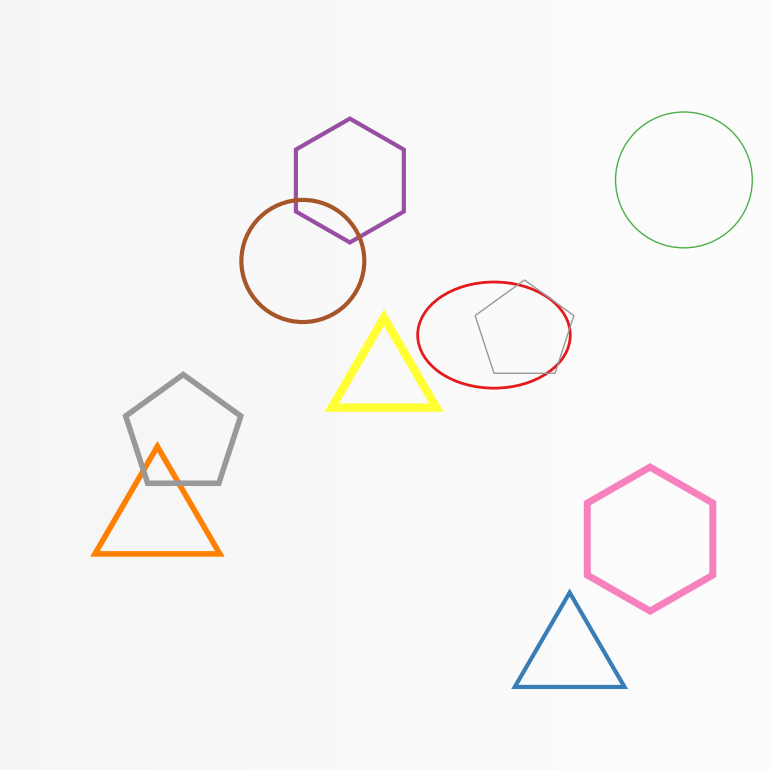[{"shape": "oval", "thickness": 1, "radius": 0.49, "center": [0.637, 0.565]}, {"shape": "triangle", "thickness": 1.5, "radius": 0.41, "center": [0.735, 0.149]}, {"shape": "circle", "thickness": 0.5, "radius": 0.44, "center": [0.882, 0.766]}, {"shape": "hexagon", "thickness": 1.5, "radius": 0.4, "center": [0.451, 0.766]}, {"shape": "triangle", "thickness": 2, "radius": 0.47, "center": [0.203, 0.327]}, {"shape": "triangle", "thickness": 3, "radius": 0.39, "center": [0.495, 0.51]}, {"shape": "circle", "thickness": 1.5, "radius": 0.4, "center": [0.391, 0.661]}, {"shape": "hexagon", "thickness": 2.5, "radius": 0.47, "center": [0.839, 0.3]}, {"shape": "pentagon", "thickness": 0.5, "radius": 0.33, "center": [0.677, 0.569]}, {"shape": "pentagon", "thickness": 2, "radius": 0.39, "center": [0.236, 0.436]}]